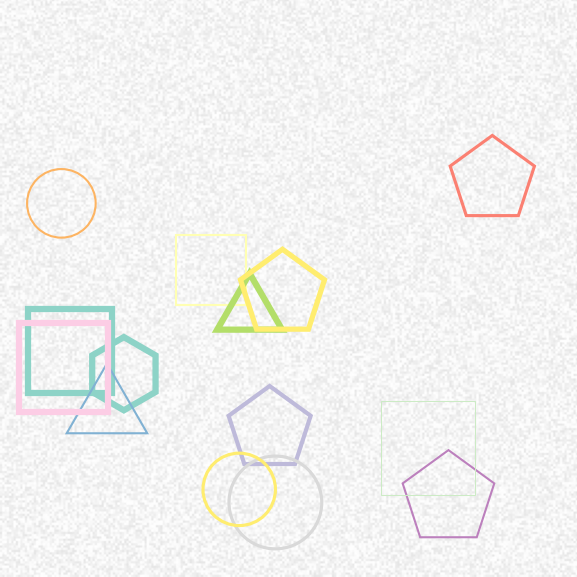[{"shape": "square", "thickness": 3, "radius": 0.37, "center": [0.121, 0.392]}, {"shape": "hexagon", "thickness": 3, "radius": 0.32, "center": [0.215, 0.352]}, {"shape": "square", "thickness": 1, "radius": 0.3, "center": [0.365, 0.532]}, {"shape": "pentagon", "thickness": 2, "radius": 0.37, "center": [0.467, 0.256]}, {"shape": "pentagon", "thickness": 1.5, "radius": 0.38, "center": [0.852, 0.688]}, {"shape": "triangle", "thickness": 1, "radius": 0.4, "center": [0.185, 0.289]}, {"shape": "circle", "thickness": 1, "radius": 0.3, "center": [0.106, 0.647]}, {"shape": "triangle", "thickness": 3, "radius": 0.32, "center": [0.432, 0.461]}, {"shape": "square", "thickness": 3, "radius": 0.39, "center": [0.109, 0.362]}, {"shape": "circle", "thickness": 1.5, "radius": 0.4, "center": [0.477, 0.129]}, {"shape": "pentagon", "thickness": 1, "radius": 0.42, "center": [0.777, 0.136]}, {"shape": "square", "thickness": 0.5, "radius": 0.41, "center": [0.741, 0.224]}, {"shape": "circle", "thickness": 1.5, "radius": 0.31, "center": [0.414, 0.152]}, {"shape": "pentagon", "thickness": 2.5, "radius": 0.38, "center": [0.489, 0.491]}]